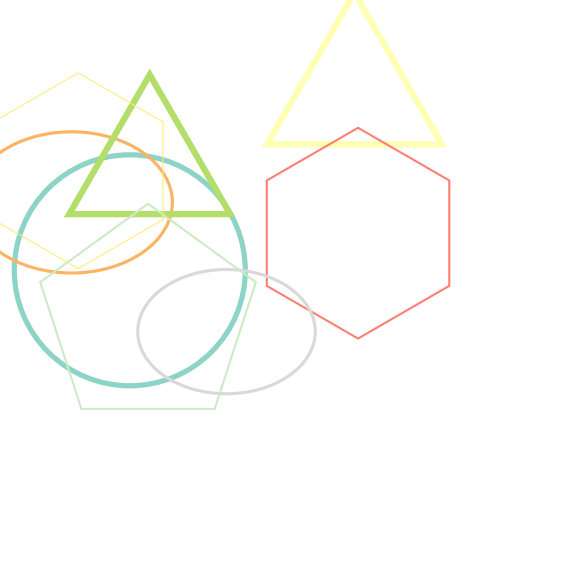[{"shape": "circle", "thickness": 2.5, "radius": 1.0, "center": [0.225, 0.531]}, {"shape": "triangle", "thickness": 3, "radius": 0.87, "center": [0.614, 0.837]}, {"shape": "hexagon", "thickness": 1, "radius": 0.91, "center": [0.62, 0.595]}, {"shape": "oval", "thickness": 1.5, "radius": 0.87, "center": [0.124, 0.649]}, {"shape": "triangle", "thickness": 3, "radius": 0.8, "center": [0.259, 0.709]}, {"shape": "oval", "thickness": 1.5, "radius": 0.77, "center": [0.392, 0.425]}, {"shape": "pentagon", "thickness": 1, "radius": 0.98, "center": [0.256, 0.45]}, {"shape": "hexagon", "thickness": 0.5, "radius": 0.85, "center": [0.135, 0.703]}]